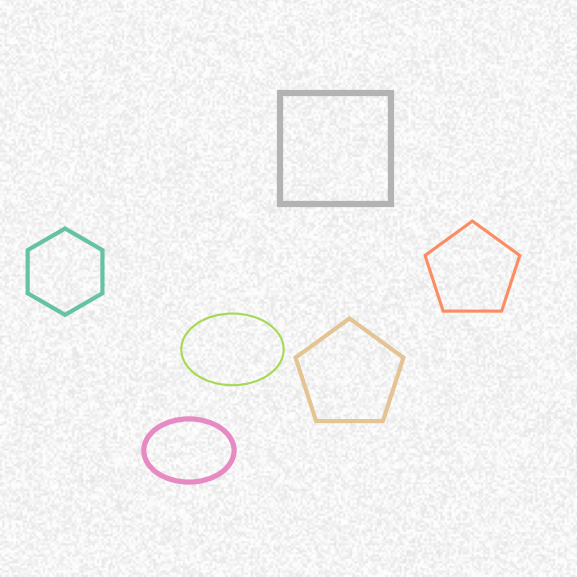[{"shape": "hexagon", "thickness": 2, "radius": 0.37, "center": [0.113, 0.529]}, {"shape": "pentagon", "thickness": 1.5, "radius": 0.43, "center": [0.818, 0.53]}, {"shape": "oval", "thickness": 2.5, "radius": 0.39, "center": [0.327, 0.219]}, {"shape": "oval", "thickness": 1, "radius": 0.44, "center": [0.403, 0.394]}, {"shape": "pentagon", "thickness": 2, "radius": 0.49, "center": [0.605, 0.349]}, {"shape": "square", "thickness": 3, "radius": 0.48, "center": [0.581, 0.742]}]